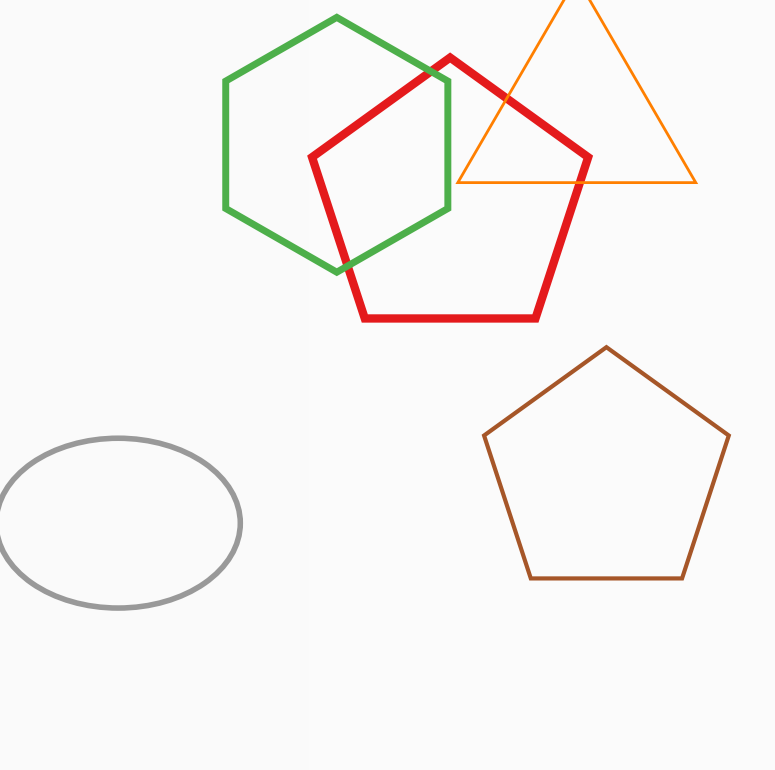[{"shape": "pentagon", "thickness": 3, "radius": 0.94, "center": [0.581, 0.738]}, {"shape": "hexagon", "thickness": 2.5, "radius": 0.83, "center": [0.435, 0.812]}, {"shape": "triangle", "thickness": 1, "radius": 0.89, "center": [0.744, 0.851]}, {"shape": "pentagon", "thickness": 1.5, "radius": 0.83, "center": [0.782, 0.383]}, {"shape": "oval", "thickness": 2, "radius": 0.79, "center": [0.153, 0.321]}]